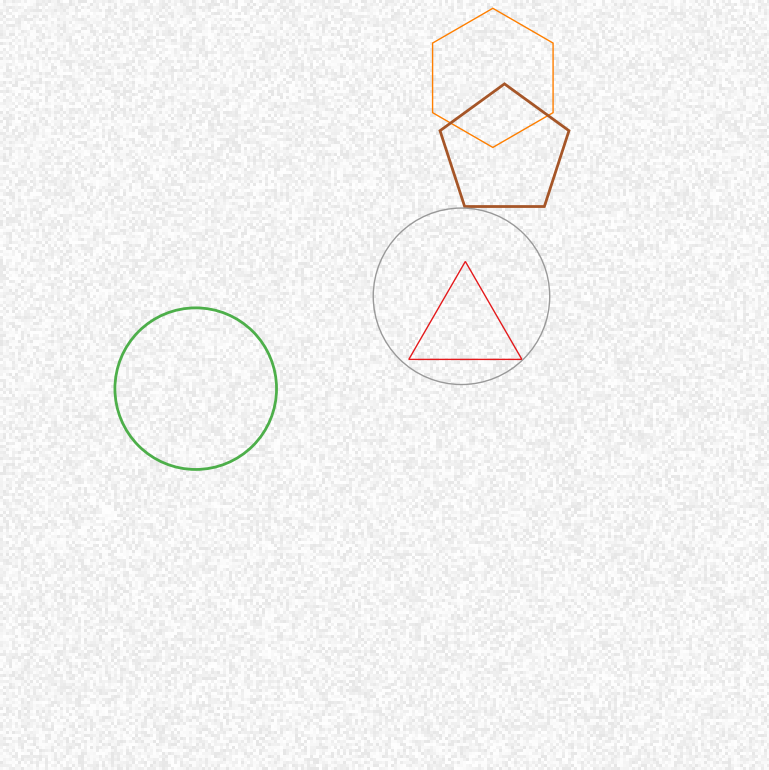[{"shape": "triangle", "thickness": 0.5, "radius": 0.42, "center": [0.604, 0.576]}, {"shape": "circle", "thickness": 1, "radius": 0.52, "center": [0.254, 0.495]}, {"shape": "hexagon", "thickness": 0.5, "radius": 0.45, "center": [0.64, 0.899]}, {"shape": "pentagon", "thickness": 1, "radius": 0.44, "center": [0.655, 0.803]}, {"shape": "circle", "thickness": 0.5, "radius": 0.57, "center": [0.599, 0.615]}]